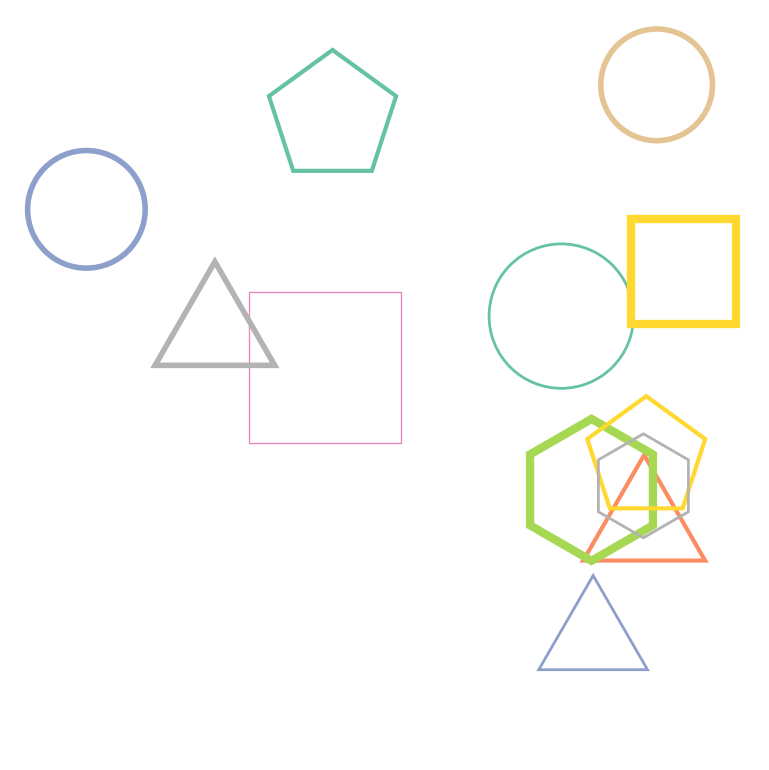[{"shape": "pentagon", "thickness": 1.5, "radius": 0.43, "center": [0.432, 0.848]}, {"shape": "circle", "thickness": 1, "radius": 0.47, "center": [0.729, 0.589]}, {"shape": "triangle", "thickness": 1.5, "radius": 0.46, "center": [0.837, 0.318]}, {"shape": "triangle", "thickness": 1, "radius": 0.41, "center": [0.77, 0.171]}, {"shape": "circle", "thickness": 2, "radius": 0.38, "center": [0.112, 0.728]}, {"shape": "square", "thickness": 0.5, "radius": 0.49, "center": [0.422, 0.522]}, {"shape": "hexagon", "thickness": 3, "radius": 0.46, "center": [0.768, 0.364]}, {"shape": "pentagon", "thickness": 1.5, "radius": 0.4, "center": [0.839, 0.405]}, {"shape": "square", "thickness": 3, "radius": 0.34, "center": [0.887, 0.647]}, {"shape": "circle", "thickness": 2, "radius": 0.36, "center": [0.853, 0.89]}, {"shape": "triangle", "thickness": 2, "radius": 0.45, "center": [0.279, 0.57]}, {"shape": "hexagon", "thickness": 1, "radius": 0.34, "center": [0.836, 0.369]}]